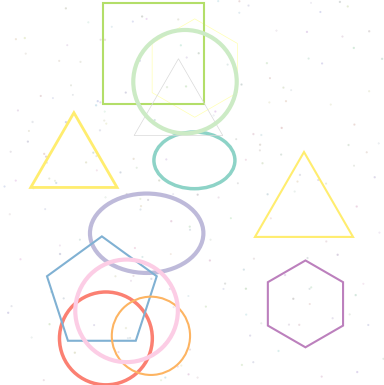[{"shape": "oval", "thickness": 2.5, "radius": 0.53, "center": [0.505, 0.584]}, {"shape": "hexagon", "thickness": 0.5, "radius": 0.64, "center": [0.506, 0.823]}, {"shape": "oval", "thickness": 3, "radius": 0.74, "center": [0.381, 0.394]}, {"shape": "circle", "thickness": 2.5, "radius": 0.6, "center": [0.275, 0.121]}, {"shape": "pentagon", "thickness": 1.5, "radius": 0.75, "center": [0.265, 0.236]}, {"shape": "circle", "thickness": 1.5, "radius": 0.51, "center": [0.392, 0.128]}, {"shape": "square", "thickness": 1.5, "radius": 0.66, "center": [0.398, 0.86]}, {"shape": "circle", "thickness": 3, "radius": 0.67, "center": [0.329, 0.193]}, {"shape": "triangle", "thickness": 0.5, "radius": 0.66, "center": [0.464, 0.714]}, {"shape": "hexagon", "thickness": 1.5, "radius": 0.56, "center": [0.793, 0.211]}, {"shape": "circle", "thickness": 3, "radius": 0.67, "center": [0.481, 0.788]}, {"shape": "triangle", "thickness": 1.5, "radius": 0.74, "center": [0.79, 0.458]}, {"shape": "triangle", "thickness": 2, "radius": 0.65, "center": [0.192, 0.578]}]